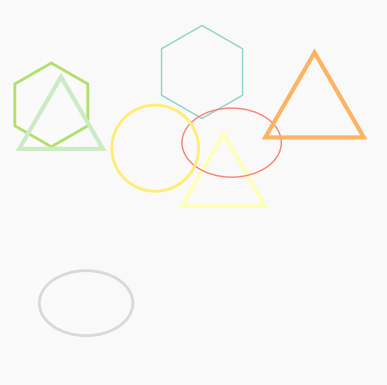[{"shape": "hexagon", "thickness": 1, "radius": 0.6, "center": [0.521, 0.813]}, {"shape": "triangle", "thickness": 2.5, "radius": 0.62, "center": [0.577, 0.527]}, {"shape": "oval", "thickness": 1, "radius": 0.64, "center": [0.598, 0.63]}, {"shape": "triangle", "thickness": 3, "radius": 0.73, "center": [0.812, 0.717]}, {"shape": "hexagon", "thickness": 2, "radius": 0.54, "center": [0.132, 0.728]}, {"shape": "oval", "thickness": 2, "radius": 0.6, "center": [0.222, 0.213]}, {"shape": "triangle", "thickness": 3, "radius": 0.62, "center": [0.157, 0.676]}, {"shape": "circle", "thickness": 2, "radius": 0.56, "center": [0.4, 0.615]}]